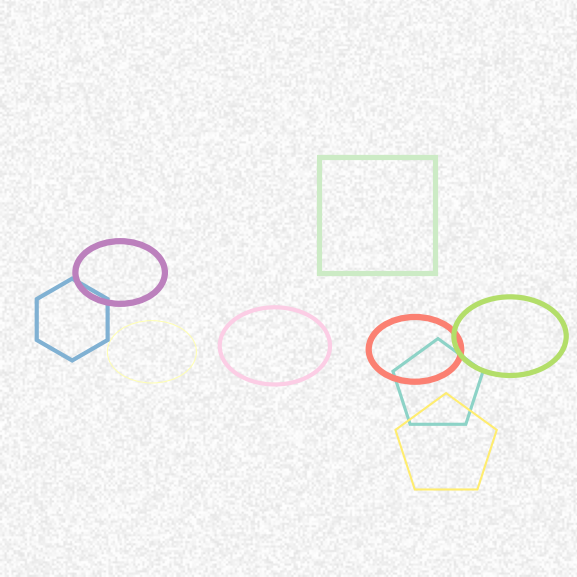[{"shape": "pentagon", "thickness": 1.5, "radius": 0.41, "center": [0.758, 0.331]}, {"shape": "oval", "thickness": 0.5, "radius": 0.39, "center": [0.263, 0.39]}, {"shape": "oval", "thickness": 3, "radius": 0.4, "center": [0.719, 0.394]}, {"shape": "hexagon", "thickness": 2, "radius": 0.35, "center": [0.125, 0.446]}, {"shape": "oval", "thickness": 2.5, "radius": 0.49, "center": [0.883, 0.417]}, {"shape": "oval", "thickness": 2, "radius": 0.48, "center": [0.476, 0.4]}, {"shape": "oval", "thickness": 3, "radius": 0.39, "center": [0.208, 0.527]}, {"shape": "square", "thickness": 2.5, "radius": 0.5, "center": [0.653, 0.626]}, {"shape": "pentagon", "thickness": 1, "radius": 0.46, "center": [0.772, 0.226]}]